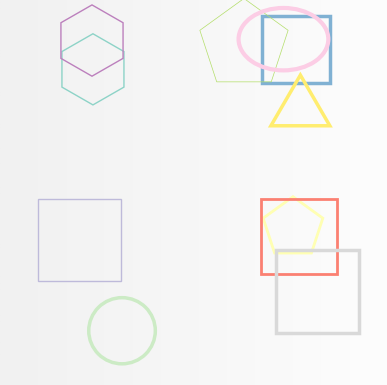[{"shape": "hexagon", "thickness": 1, "radius": 0.46, "center": [0.24, 0.82]}, {"shape": "pentagon", "thickness": 2, "radius": 0.4, "center": [0.756, 0.408]}, {"shape": "square", "thickness": 1, "radius": 0.54, "center": [0.206, 0.377]}, {"shape": "square", "thickness": 2, "radius": 0.49, "center": [0.772, 0.385]}, {"shape": "square", "thickness": 2.5, "radius": 0.44, "center": [0.763, 0.871]}, {"shape": "pentagon", "thickness": 0.5, "radius": 0.6, "center": [0.63, 0.884]}, {"shape": "oval", "thickness": 3, "radius": 0.58, "center": [0.731, 0.898]}, {"shape": "square", "thickness": 2.5, "radius": 0.53, "center": [0.82, 0.243]}, {"shape": "hexagon", "thickness": 1, "radius": 0.46, "center": [0.237, 0.895]}, {"shape": "circle", "thickness": 2.5, "radius": 0.43, "center": [0.315, 0.141]}, {"shape": "triangle", "thickness": 2.5, "radius": 0.44, "center": [0.775, 0.717]}]